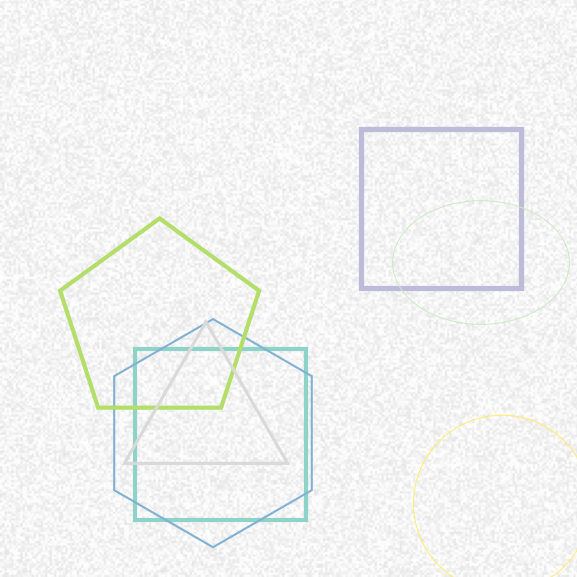[{"shape": "square", "thickness": 2, "radius": 0.74, "center": [0.382, 0.247]}, {"shape": "square", "thickness": 2.5, "radius": 0.69, "center": [0.764, 0.638]}, {"shape": "hexagon", "thickness": 1, "radius": 0.99, "center": [0.369, 0.249]}, {"shape": "pentagon", "thickness": 2, "radius": 0.91, "center": [0.276, 0.44]}, {"shape": "triangle", "thickness": 1.5, "radius": 0.82, "center": [0.357, 0.278]}, {"shape": "oval", "thickness": 0.5, "radius": 0.77, "center": [0.833, 0.545]}, {"shape": "circle", "thickness": 0.5, "radius": 0.77, "center": [0.869, 0.127]}]